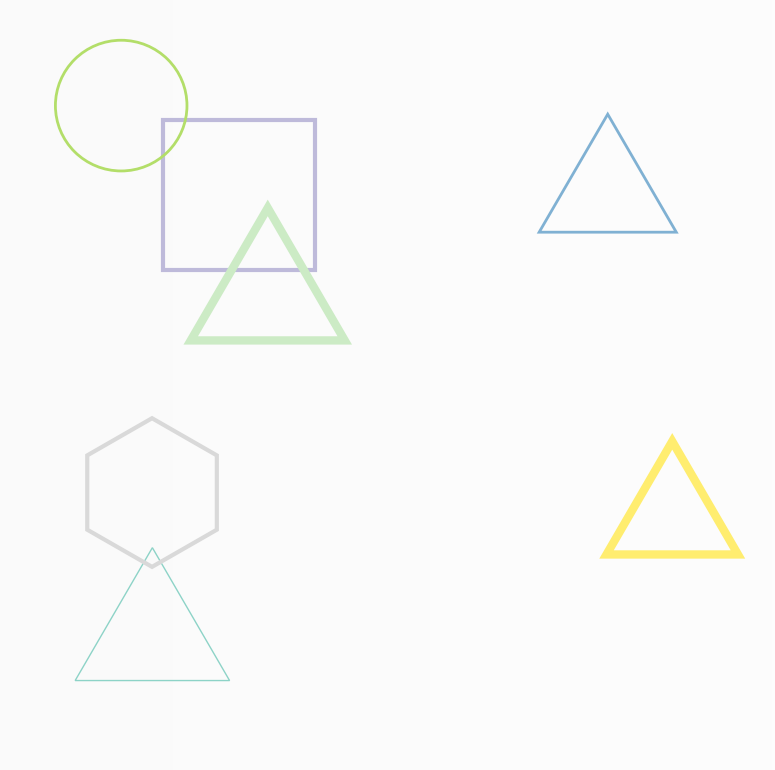[{"shape": "triangle", "thickness": 0.5, "radius": 0.58, "center": [0.197, 0.174]}, {"shape": "square", "thickness": 1.5, "radius": 0.49, "center": [0.309, 0.747]}, {"shape": "triangle", "thickness": 1, "radius": 0.51, "center": [0.784, 0.75]}, {"shape": "circle", "thickness": 1, "radius": 0.42, "center": [0.156, 0.863]}, {"shape": "hexagon", "thickness": 1.5, "radius": 0.48, "center": [0.196, 0.36]}, {"shape": "triangle", "thickness": 3, "radius": 0.57, "center": [0.345, 0.615]}, {"shape": "triangle", "thickness": 3, "radius": 0.49, "center": [0.867, 0.329]}]